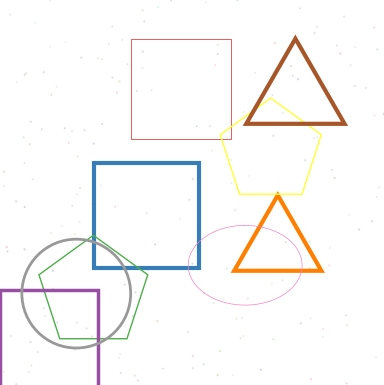[{"shape": "square", "thickness": 0.5, "radius": 0.65, "center": [0.47, 0.77]}, {"shape": "square", "thickness": 3, "radius": 0.68, "center": [0.38, 0.44]}, {"shape": "pentagon", "thickness": 1, "radius": 0.74, "center": [0.242, 0.24]}, {"shape": "square", "thickness": 2.5, "radius": 0.63, "center": [0.128, 0.121]}, {"shape": "triangle", "thickness": 3, "radius": 0.65, "center": [0.722, 0.362]}, {"shape": "pentagon", "thickness": 1, "radius": 0.69, "center": [0.703, 0.607]}, {"shape": "triangle", "thickness": 3, "radius": 0.74, "center": [0.767, 0.752]}, {"shape": "oval", "thickness": 0.5, "radius": 0.74, "center": [0.637, 0.311]}, {"shape": "circle", "thickness": 2, "radius": 0.71, "center": [0.198, 0.237]}]